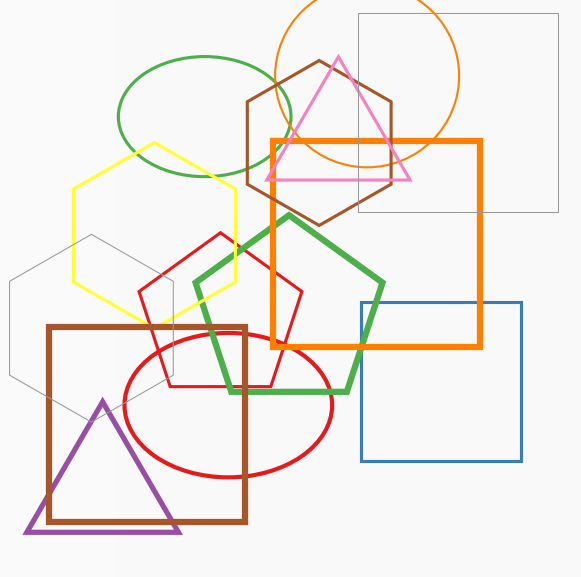[{"shape": "pentagon", "thickness": 1.5, "radius": 0.74, "center": [0.379, 0.449]}, {"shape": "oval", "thickness": 2, "radius": 0.89, "center": [0.393, 0.298]}, {"shape": "square", "thickness": 1.5, "radius": 0.69, "center": [0.759, 0.338]}, {"shape": "pentagon", "thickness": 3, "radius": 0.85, "center": [0.497, 0.457]}, {"shape": "oval", "thickness": 1.5, "radius": 0.74, "center": [0.352, 0.797]}, {"shape": "triangle", "thickness": 2.5, "radius": 0.75, "center": [0.177, 0.153]}, {"shape": "square", "thickness": 3, "radius": 0.89, "center": [0.648, 0.576]}, {"shape": "circle", "thickness": 1, "radius": 0.79, "center": [0.632, 0.868]}, {"shape": "hexagon", "thickness": 1.5, "radius": 0.8, "center": [0.266, 0.591]}, {"shape": "square", "thickness": 3, "radius": 0.84, "center": [0.253, 0.264]}, {"shape": "hexagon", "thickness": 1.5, "radius": 0.71, "center": [0.549, 0.752]}, {"shape": "triangle", "thickness": 1.5, "radius": 0.71, "center": [0.582, 0.759]}, {"shape": "hexagon", "thickness": 0.5, "radius": 0.81, "center": [0.157, 0.431]}, {"shape": "square", "thickness": 0.5, "radius": 0.86, "center": [0.788, 0.804]}]